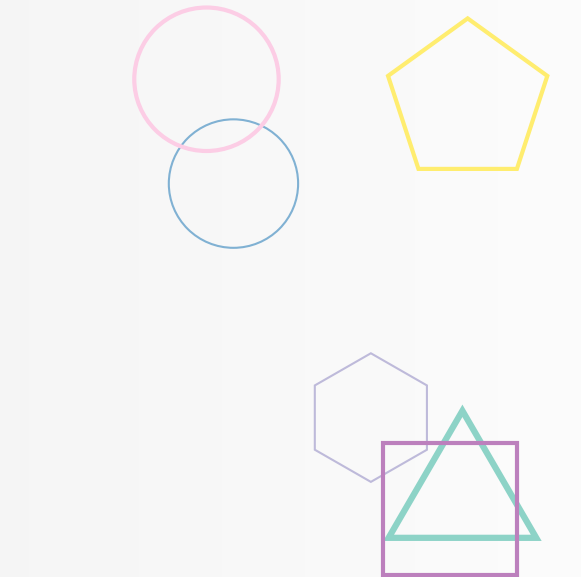[{"shape": "triangle", "thickness": 3, "radius": 0.73, "center": [0.796, 0.141]}, {"shape": "hexagon", "thickness": 1, "radius": 0.56, "center": [0.638, 0.276]}, {"shape": "circle", "thickness": 1, "radius": 0.56, "center": [0.402, 0.681]}, {"shape": "circle", "thickness": 2, "radius": 0.62, "center": [0.355, 0.862]}, {"shape": "square", "thickness": 2, "radius": 0.57, "center": [0.774, 0.117]}, {"shape": "pentagon", "thickness": 2, "radius": 0.72, "center": [0.805, 0.823]}]